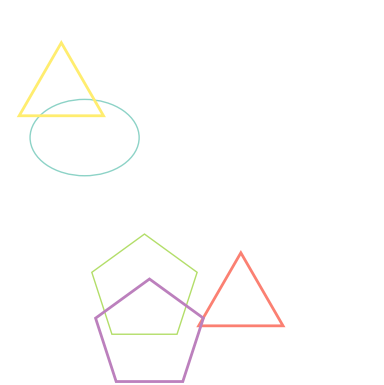[{"shape": "oval", "thickness": 1, "radius": 0.71, "center": [0.22, 0.643]}, {"shape": "triangle", "thickness": 2, "radius": 0.63, "center": [0.626, 0.217]}, {"shape": "pentagon", "thickness": 1, "radius": 0.72, "center": [0.375, 0.248]}, {"shape": "pentagon", "thickness": 2, "radius": 0.74, "center": [0.388, 0.128]}, {"shape": "triangle", "thickness": 2, "radius": 0.63, "center": [0.159, 0.763]}]